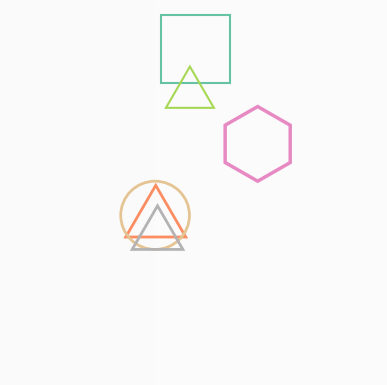[{"shape": "square", "thickness": 1.5, "radius": 0.45, "center": [0.506, 0.873]}, {"shape": "triangle", "thickness": 2, "radius": 0.45, "center": [0.402, 0.429]}, {"shape": "hexagon", "thickness": 2.5, "radius": 0.48, "center": [0.665, 0.626]}, {"shape": "triangle", "thickness": 1.5, "radius": 0.36, "center": [0.49, 0.756]}, {"shape": "circle", "thickness": 2, "radius": 0.44, "center": [0.4, 0.441]}, {"shape": "triangle", "thickness": 2, "radius": 0.38, "center": [0.407, 0.39]}]